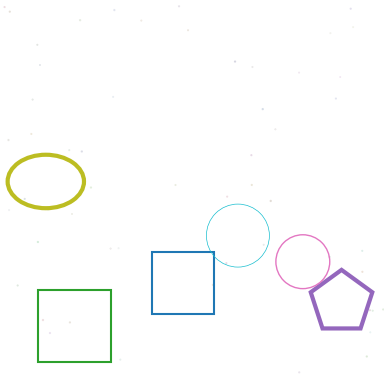[{"shape": "square", "thickness": 1.5, "radius": 0.4, "center": [0.474, 0.265]}, {"shape": "square", "thickness": 1.5, "radius": 0.47, "center": [0.193, 0.153]}, {"shape": "pentagon", "thickness": 3, "radius": 0.42, "center": [0.887, 0.215]}, {"shape": "circle", "thickness": 1, "radius": 0.35, "center": [0.787, 0.32]}, {"shape": "oval", "thickness": 3, "radius": 0.5, "center": [0.119, 0.529]}, {"shape": "circle", "thickness": 0.5, "radius": 0.41, "center": [0.618, 0.388]}]